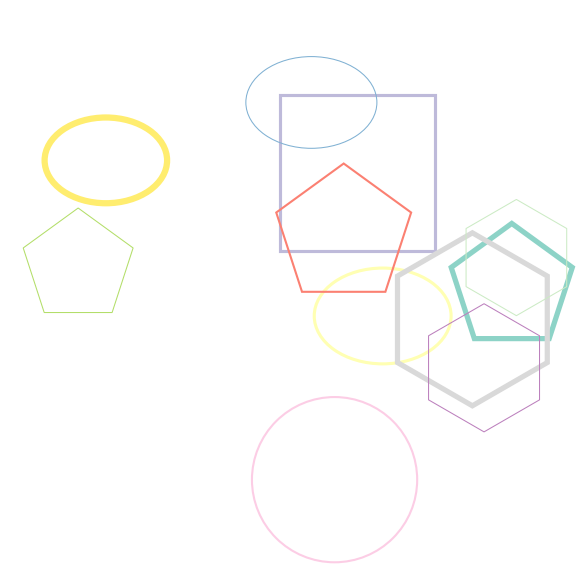[{"shape": "pentagon", "thickness": 2.5, "radius": 0.55, "center": [0.886, 0.502]}, {"shape": "oval", "thickness": 1.5, "radius": 0.59, "center": [0.663, 0.452]}, {"shape": "square", "thickness": 1.5, "radius": 0.67, "center": [0.619, 0.699]}, {"shape": "pentagon", "thickness": 1, "radius": 0.61, "center": [0.595, 0.593]}, {"shape": "oval", "thickness": 0.5, "radius": 0.57, "center": [0.539, 0.822]}, {"shape": "pentagon", "thickness": 0.5, "radius": 0.5, "center": [0.135, 0.539]}, {"shape": "circle", "thickness": 1, "radius": 0.72, "center": [0.579, 0.169]}, {"shape": "hexagon", "thickness": 2.5, "radius": 0.75, "center": [0.818, 0.446]}, {"shape": "hexagon", "thickness": 0.5, "radius": 0.55, "center": [0.838, 0.362]}, {"shape": "hexagon", "thickness": 0.5, "radius": 0.5, "center": [0.894, 0.553]}, {"shape": "oval", "thickness": 3, "radius": 0.53, "center": [0.183, 0.721]}]